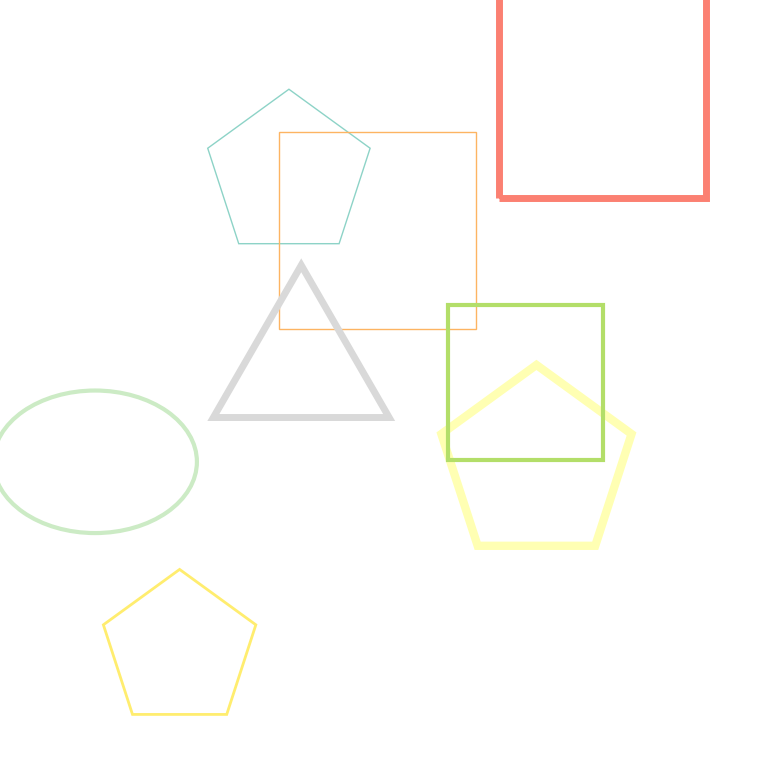[{"shape": "pentagon", "thickness": 0.5, "radius": 0.55, "center": [0.375, 0.773]}, {"shape": "pentagon", "thickness": 3, "radius": 0.65, "center": [0.697, 0.396]}, {"shape": "square", "thickness": 2.5, "radius": 0.67, "center": [0.782, 0.878]}, {"shape": "square", "thickness": 0.5, "radius": 0.64, "center": [0.49, 0.7]}, {"shape": "square", "thickness": 1.5, "radius": 0.5, "center": [0.683, 0.503]}, {"shape": "triangle", "thickness": 2.5, "radius": 0.66, "center": [0.391, 0.524]}, {"shape": "oval", "thickness": 1.5, "radius": 0.66, "center": [0.124, 0.4]}, {"shape": "pentagon", "thickness": 1, "radius": 0.52, "center": [0.233, 0.156]}]